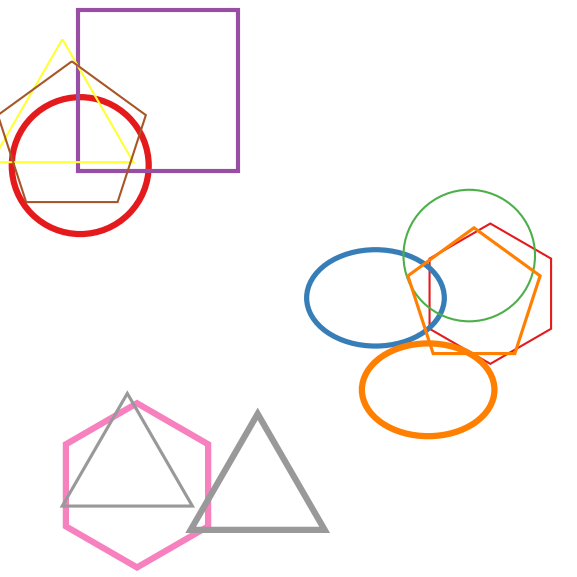[{"shape": "circle", "thickness": 3, "radius": 0.59, "center": [0.139, 0.712]}, {"shape": "hexagon", "thickness": 1, "radius": 0.61, "center": [0.849, 0.491]}, {"shape": "oval", "thickness": 2.5, "radius": 0.6, "center": [0.65, 0.483]}, {"shape": "circle", "thickness": 1, "radius": 0.57, "center": [0.813, 0.557]}, {"shape": "square", "thickness": 2, "radius": 0.69, "center": [0.274, 0.842]}, {"shape": "pentagon", "thickness": 1.5, "radius": 0.6, "center": [0.821, 0.484]}, {"shape": "oval", "thickness": 3, "radius": 0.57, "center": [0.741, 0.324]}, {"shape": "triangle", "thickness": 1, "radius": 0.71, "center": [0.108, 0.789]}, {"shape": "pentagon", "thickness": 1, "radius": 0.67, "center": [0.124, 0.758]}, {"shape": "hexagon", "thickness": 3, "radius": 0.71, "center": [0.237, 0.159]}, {"shape": "triangle", "thickness": 3, "radius": 0.67, "center": [0.446, 0.149]}, {"shape": "triangle", "thickness": 1.5, "radius": 0.65, "center": [0.22, 0.188]}]